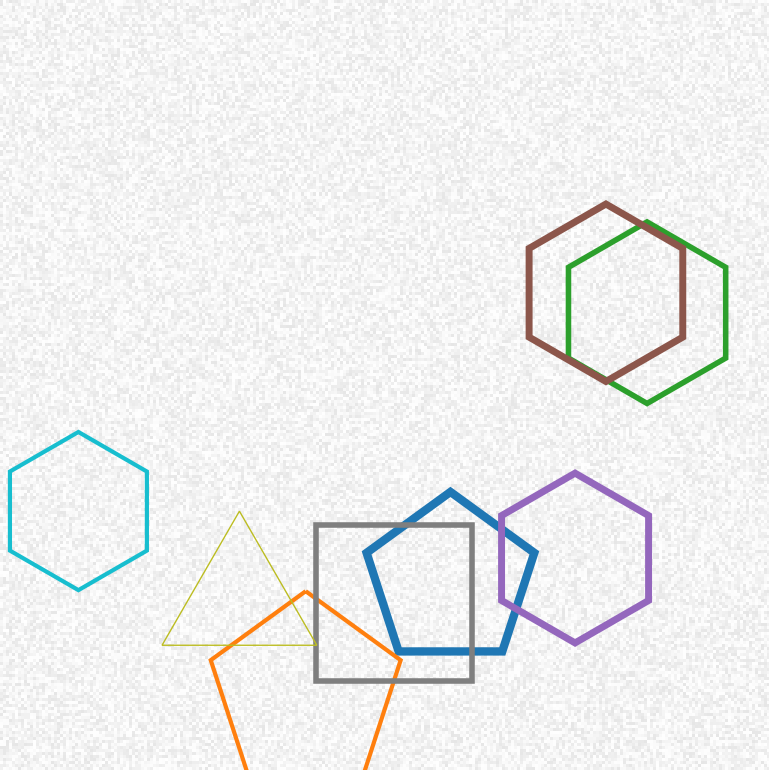[{"shape": "pentagon", "thickness": 3, "radius": 0.57, "center": [0.585, 0.247]}, {"shape": "pentagon", "thickness": 1.5, "radius": 0.65, "center": [0.397, 0.103]}, {"shape": "hexagon", "thickness": 2, "radius": 0.59, "center": [0.84, 0.594]}, {"shape": "hexagon", "thickness": 2.5, "radius": 0.55, "center": [0.747, 0.275]}, {"shape": "hexagon", "thickness": 2.5, "radius": 0.58, "center": [0.787, 0.62]}, {"shape": "square", "thickness": 2, "radius": 0.51, "center": [0.512, 0.217]}, {"shape": "triangle", "thickness": 0.5, "radius": 0.58, "center": [0.311, 0.22]}, {"shape": "hexagon", "thickness": 1.5, "radius": 0.51, "center": [0.102, 0.336]}]